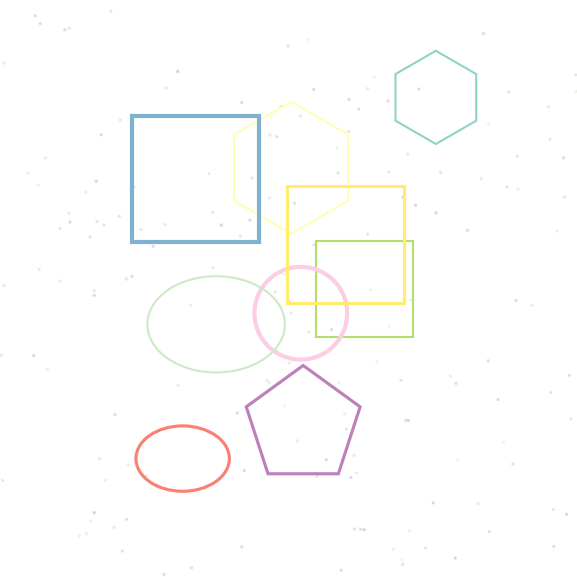[{"shape": "hexagon", "thickness": 1, "radius": 0.4, "center": [0.755, 0.83]}, {"shape": "hexagon", "thickness": 1, "radius": 0.57, "center": [0.504, 0.709]}, {"shape": "oval", "thickness": 1.5, "radius": 0.4, "center": [0.316, 0.205]}, {"shape": "square", "thickness": 2, "radius": 0.55, "center": [0.339, 0.689]}, {"shape": "square", "thickness": 1, "radius": 0.42, "center": [0.631, 0.499]}, {"shape": "circle", "thickness": 2, "radius": 0.4, "center": [0.521, 0.457]}, {"shape": "pentagon", "thickness": 1.5, "radius": 0.52, "center": [0.525, 0.263]}, {"shape": "oval", "thickness": 1, "radius": 0.6, "center": [0.374, 0.438]}, {"shape": "square", "thickness": 1.5, "radius": 0.51, "center": [0.598, 0.575]}]